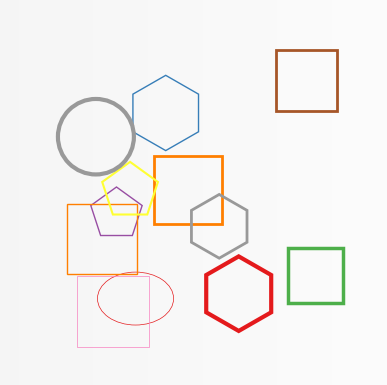[{"shape": "hexagon", "thickness": 3, "radius": 0.48, "center": [0.616, 0.237]}, {"shape": "oval", "thickness": 0.5, "radius": 0.49, "center": [0.35, 0.225]}, {"shape": "hexagon", "thickness": 1, "radius": 0.49, "center": [0.428, 0.707]}, {"shape": "square", "thickness": 2.5, "radius": 0.36, "center": [0.814, 0.284]}, {"shape": "pentagon", "thickness": 1, "radius": 0.35, "center": [0.301, 0.445]}, {"shape": "square", "thickness": 2, "radius": 0.44, "center": [0.485, 0.507]}, {"shape": "square", "thickness": 1, "radius": 0.46, "center": [0.263, 0.378]}, {"shape": "pentagon", "thickness": 1.5, "radius": 0.38, "center": [0.336, 0.504]}, {"shape": "square", "thickness": 2, "radius": 0.39, "center": [0.791, 0.791]}, {"shape": "square", "thickness": 0.5, "radius": 0.46, "center": [0.292, 0.192]}, {"shape": "hexagon", "thickness": 2, "radius": 0.41, "center": [0.566, 0.412]}, {"shape": "circle", "thickness": 3, "radius": 0.49, "center": [0.248, 0.645]}]